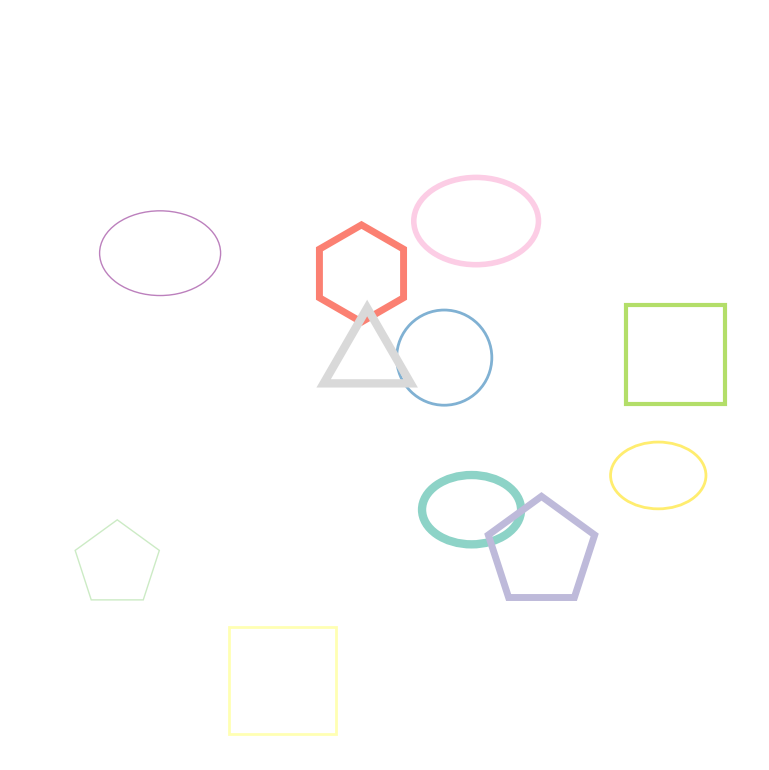[{"shape": "oval", "thickness": 3, "radius": 0.32, "center": [0.612, 0.338]}, {"shape": "square", "thickness": 1, "radius": 0.35, "center": [0.367, 0.117]}, {"shape": "pentagon", "thickness": 2.5, "radius": 0.36, "center": [0.703, 0.283]}, {"shape": "hexagon", "thickness": 2.5, "radius": 0.32, "center": [0.469, 0.645]}, {"shape": "circle", "thickness": 1, "radius": 0.31, "center": [0.577, 0.536]}, {"shape": "square", "thickness": 1.5, "radius": 0.32, "center": [0.877, 0.54]}, {"shape": "oval", "thickness": 2, "radius": 0.4, "center": [0.618, 0.713]}, {"shape": "triangle", "thickness": 3, "radius": 0.33, "center": [0.477, 0.535]}, {"shape": "oval", "thickness": 0.5, "radius": 0.39, "center": [0.208, 0.671]}, {"shape": "pentagon", "thickness": 0.5, "radius": 0.29, "center": [0.152, 0.267]}, {"shape": "oval", "thickness": 1, "radius": 0.31, "center": [0.855, 0.383]}]